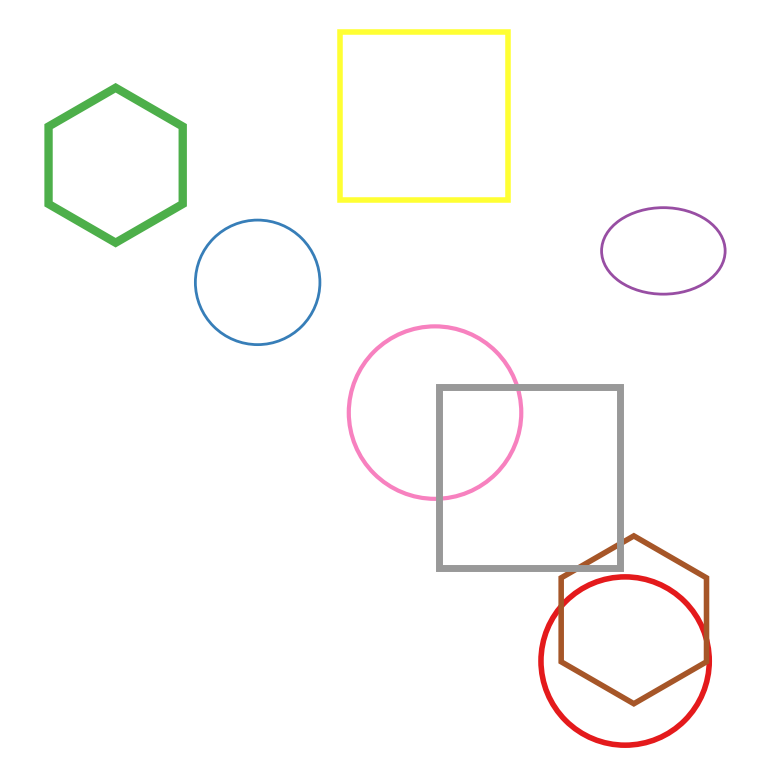[{"shape": "circle", "thickness": 2, "radius": 0.55, "center": [0.812, 0.142]}, {"shape": "circle", "thickness": 1, "radius": 0.4, "center": [0.335, 0.633]}, {"shape": "hexagon", "thickness": 3, "radius": 0.5, "center": [0.15, 0.785]}, {"shape": "oval", "thickness": 1, "radius": 0.4, "center": [0.862, 0.674]}, {"shape": "square", "thickness": 2, "radius": 0.55, "center": [0.55, 0.849]}, {"shape": "hexagon", "thickness": 2, "radius": 0.54, "center": [0.823, 0.195]}, {"shape": "circle", "thickness": 1.5, "radius": 0.56, "center": [0.565, 0.464]}, {"shape": "square", "thickness": 2.5, "radius": 0.59, "center": [0.688, 0.38]}]